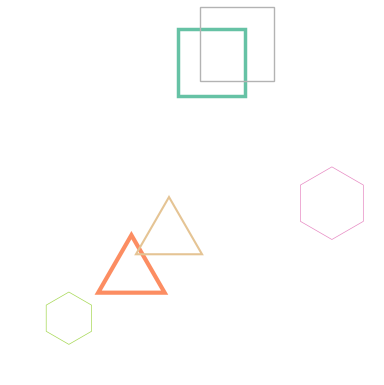[{"shape": "square", "thickness": 2.5, "radius": 0.43, "center": [0.549, 0.837]}, {"shape": "triangle", "thickness": 3, "radius": 0.5, "center": [0.341, 0.29]}, {"shape": "hexagon", "thickness": 0.5, "radius": 0.47, "center": [0.862, 0.472]}, {"shape": "hexagon", "thickness": 0.5, "radius": 0.34, "center": [0.179, 0.173]}, {"shape": "triangle", "thickness": 1.5, "radius": 0.5, "center": [0.439, 0.389]}, {"shape": "square", "thickness": 1, "radius": 0.48, "center": [0.616, 0.886]}]